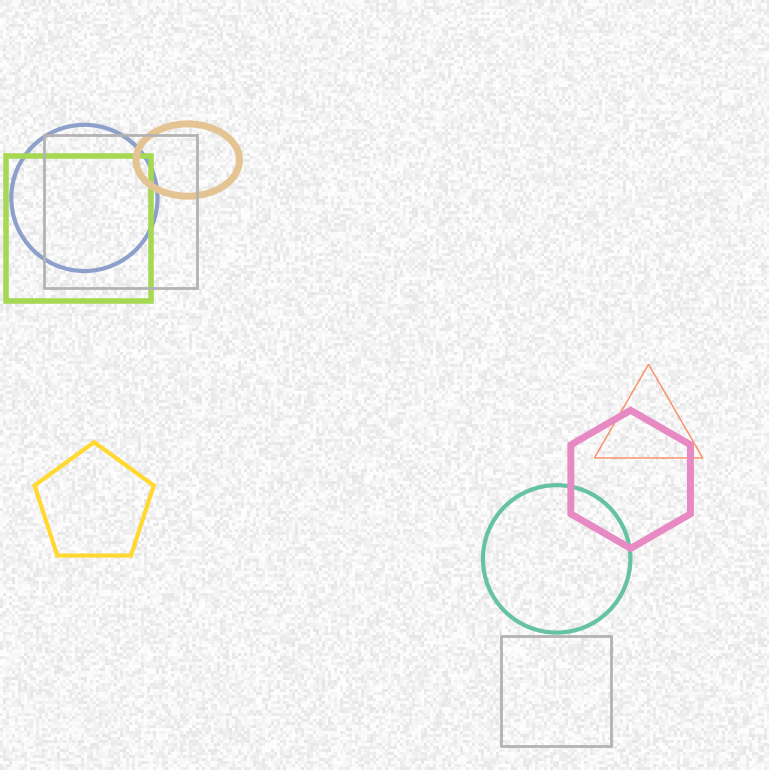[{"shape": "circle", "thickness": 1.5, "radius": 0.48, "center": [0.723, 0.274]}, {"shape": "triangle", "thickness": 0.5, "radius": 0.41, "center": [0.842, 0.446]}, {"shape": "circle", "thickness": 1.5, "radius": 0.47, "center": [0.11, 0.743]}, {"shape": "hexagon", "thickness": 2.5, "radius": 0.45, "center": [0.819, 0.377]}, {"shape": "square", "thickness": 2, "radius": 0.47, "center": [0.102, 0.703]}, {"shape": "pentagon", "thickness": 1.5, "radius": 0.41, "center": [0.122, 0.344]}, {"shape": "oval", "thickness": 2.5, "radius": 0.34, "center": [0.244, 0.792]}, {"shape": "square", "thickness": 1, "radius": 0.36, "center": [0.722, 0.103]}, {"shape": "square", "thickness": 1, "radius": 0.5, "center": [0.157, 0.725]}]